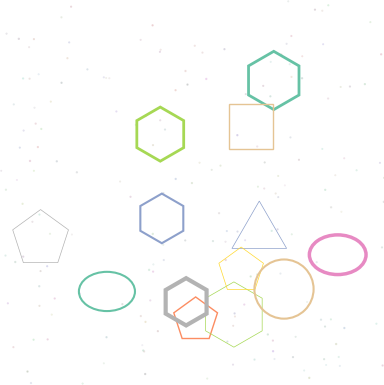[{"shape": "oval", "thickness": 1.5, "radius": 0.36, "center": [0.278, 0.243]}, {"shape": "hexagon", "thickness": 2, "radius": 0.38, "center": [0.711, 0.791]}, {"shape": "pentagon", "thickness": 1, "radius": 0.3, "center": [0.508, 0.169]}, {"shape": "triangle", "thickness": 0.5, "radius": 0.41, "center": [0.673, 0.396]}, {"shape": "hexagon", "thickness": 1.5, "radius": 0.32, "center": [0.42, 0.433]}, {"shape": "oval", "thickness": 2.5, "radius": 0.37, "center": [0.877, 0.338]}, {"shape": "hexagon", "thickness": 0.5, "radius": 0.42, "center": [0.608, 0.183]}, {"shape": "hexagon", "thickness": 2, "radius": 0.35, "center": [0.416, 0.652]}, {"shape": "pentagon", "thickness": 0.5, "radius": 0.3, "center": [0.626, 0.297]}, {"shape": "circle", "thickness": 1.5, "radius": 0.38, "center": [0.738, 0.249]}, {"shape": "square", "thickness": 1, "radius": 0.29, "center": [0.652, 0.671]}, {"shape": "pentagon", "thickness": 0.5, "radius": 0.38, "center": [0.105, 0.38]}, {"shape": "hexagon", "thickness": 3, "radius": 0.31, "center": [0.483, 0.216]}]